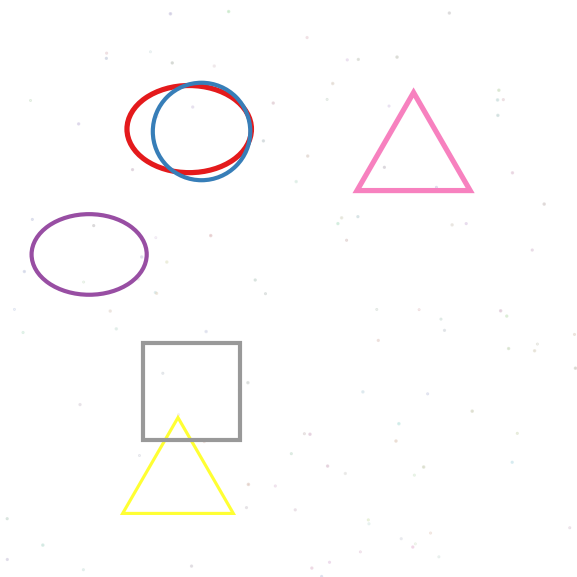[{"shape": "oval", "thickness": 2.5, "radius": 0.54, "center": [0.328, 0.776]}, {"shape": "circle", "thickness": 2, "radius": 0.42, "center": [0.349, 0.771]}, {"shape": "oval", "thickness": 2, "radius": 0.5, "center": [0.154, 0.559]}, {"shape": "triangle", "thickness": 1.5, "radius": 0.55, "center": [0.308, 0.165]}, {"shape": "triangle", "thickness": 2.5, "radius": 0.57, "center": [0.716, 0.726]}, {"shape": "square", "thickness": 2, "radius": 0.42, "center": [0.332, 0.322]}]